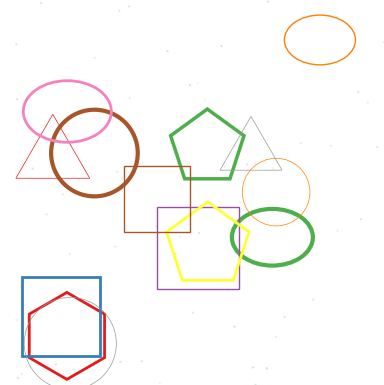[{"shape": "hexagon", "thickness": 2, "radius": 0.56, "center": [0.174, 0.128]}, {"shape": "triangle", "thickness": 0.5, "radius": 0.55, "center": [0.137, 0.592]}, {"shape": "square", "thickness": 2, "radius": 0.51, "center": [0.159, 0.178]}, {"shape": "pentagon", "thickness": 2.5, "radius": 0.5, "center": [0.539, 0.617]}, {"shape": "oval", "thickness": 3, "radius": 0.53, "center": [0.707, 0.384]}, {"shape": "square", "thickness": 1, "radius": 0.53, "center": [0.514, 0.356]}, {"shape": "oval", "thickness": 1, "radius": 0.46, "center": [0.831, 0.896]}, {"shape": "circle", "thickness": 0.5, "radius": 0.44, "center": [0.717, 0.501]}, {"shape": "pentagon", "thickness": 2, "radius": 0.56, "center": [0.54, 0.363]}, {"shape": "circle", "thickness": 3, "radius": 0.56, "center": [0.245, 0.603]}, {"shape": "square", "thickness": 1, "radius": 0.43, "center": [0.408, 0.483]}, {"shape": "oval", "thickness": 2, "radius": 0.57, "center": [0.175, 0.71]}, {"shape": "circle", "thickness": 0.5, "radius": 0.6, "center": [0.183, 0.108]}, {"shape": "triangle", "thickness": 0.5, "radius": 0.47, "center": [0.652, 0.604]}]